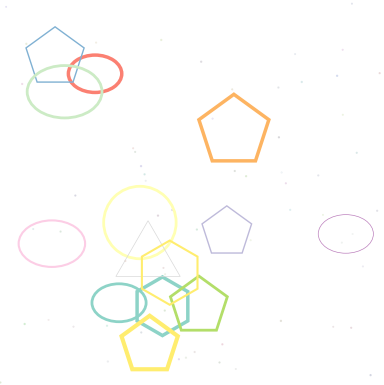[{"shape": "oval", "thickness": 2, "radius": 0.35, "center": [0.309, 0.214]}, {"shape": "hexagon", "thickness": 2.5, "radius": 0.38, "center": [0.422, 0.205]}, {"shape": "circle", "thickness": 2, "radius": 0.47, "center": [0.363, 0.422]}, {"shape": "pentagon", "thickness": 1, "radius": 0.34, "center": [0.589, 0.398]}, {"shape": "oval", "thickness": 2.5, "radius": 0.35, "center": [0.247, 0.808]}, {"shape": "pentagon", "thickness": 1, "radius": 0.4, "center": [0.143, 0.851]}, {"shape": "pentagon", "thickness": 2.5, "radius": 0.48, "center": [0.607, 0.659]}, {"shape": "pentagon", "thickness": 2, "radius": 0.39, "center": [0.517, 0.205]}, {"shape": "oval", "thickness": 1.5, "radius": 0.43, "center": [0.135, 0.367]}, {"shape": "triangle", "thickness": 0.5, "radius": 0.48, "center": [0.385, 0.33]}, {"shape": "oval", "thickness": 0.5, "radius": 0.36, "center": [0.898, 0.392]}, {"shape": "oval", "thickness": 2, "radius": 0.49, "center": [0.168, 0.762]}, {"shape": "pentagon", "thickness": 3, "radius": 0.38, "center": [0.389, 0.103]}, {"shape": "hexagon", "thickness": 1.5, "radius": 0.42, "center": [0.441, 0.292]}]